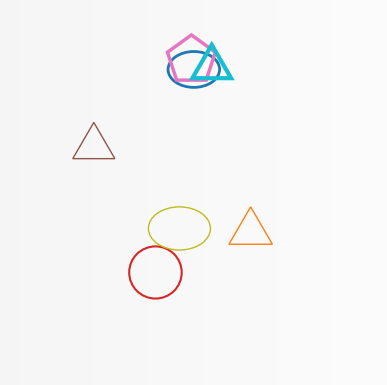[{"shape": "oval", "thickness": 2, "radius": 0.33, "center": [0.5, 0.82]}, {"shape": "triangle", "thickness": 1, "radius": 0.32, "center": [0.647, 0.398]}, {"shape": "circle", "thickness": 1.5, "radius": 0.34, "center": [0.401, 0.292]}, {"shape": "triangle", "thickness": 1, "radius": 0.31, "center": [0.242, 0.619]}, {"shape": "pentagon", "thickness": 2.5, "radius": 0.32, "center": [0.494, 0.844]}, {"shape": "oval", "thickness": 1, "radius": 0.4, "center": [0.463, 0.407]}, {"shape": "triangle", "thickness": 3, "radius": 0.29, "center": [0.546, 0.826]}]